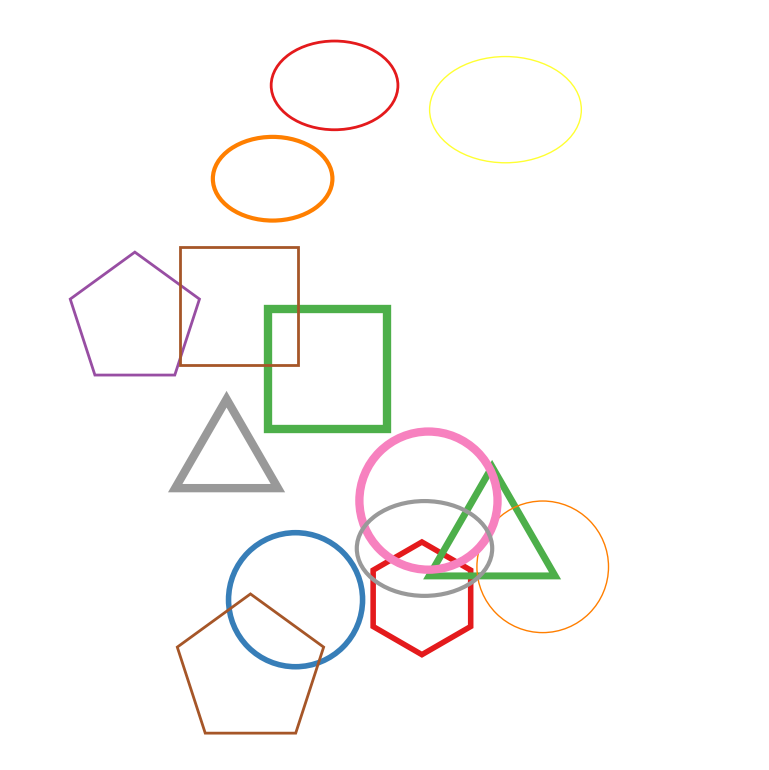[{"shape": "oval", "thickness": 1, "radius": 0.41, "center": [0.434, 0.889]}, {"shape": "hexagon", "thickness": 2, "radius": 0.37, "center": [0.548, 0.223]}, {"shape": "circle", "thickness": 2, "radius": 0.44, "center": [0.384, 0.221]}, {"shape": "square", "thickness": 3, "radius": 0.39, "center": [0.425, 0.521]}, {"shape": "triangle", "thickness": 2.5, "radius": 0.47, "center": [0.639, 0.299]}, {"shape": "pentagon", "thickness": 1, "radius": 0.44, "center": [0.175, 0.584]}, {"shape": "oval", "thickness": 1.5, "radius": 0.39, "center": [0.354, 0.768]}, {"shape": "circle", "thickness": 0.5, "radius": 0.43, "center": [0.705, 0.264]}, {"shape": "oval", "thickness": 0.5, "radius": 0.49, "center": [0.656, 0.858]}, {"shape": "pentagon", "thickness": 1, "radius": 0.5, "center": [0.325, 0.129]}, {"shape": "square", "thickness": 1, "radius": 0.38, "center": [0.311, 0.603]}, {"shape": "circle", "thickness": 3, "radius": 0.45, "center": [0.556, 0.35]}, {"shape": "oval", "thickness": 1.5, "radius": 0.44, "center": [0.551, 0.288]}, {"shape": "triangle", "thickness": 3, "radius": 0.39, "center": [0.294, 0.405]}]